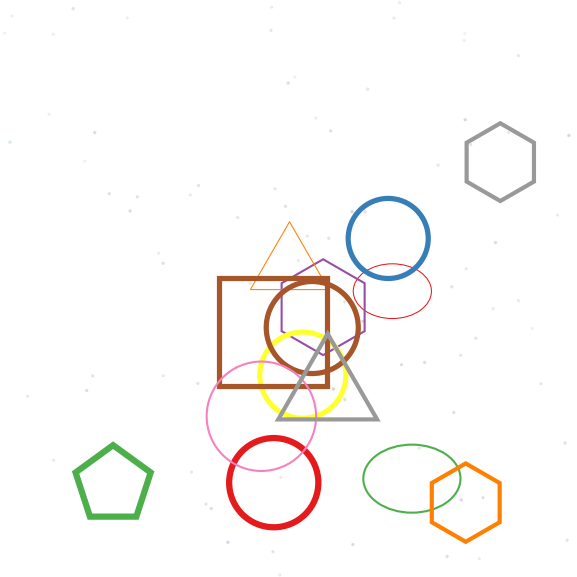[{"shape": "circle", "thickness": 3, "radius": 0.39, "center": [0.474, 0.163]}, {"shape": "oval", "thickness": 0.5, "radius": 0.34, "center": [0.679, 0.495]}, {"shape": "circle", "thickness": 2.5, "radius": 0.35, "center": [0.672, 0.586]}, {"shape": "pentagon", "thickness": 3, "radius": 0.34, "center": [0.196, 0.16]}, {"shape": "oval", "thickness": 1, "radius": 0.42, "center": [0.713, 0.17]}, {"shape": "hexagon", "thickness": 1, "radius": 0.41, "center": [0.56, 0.467]}, {"shape": "hexagon", "thickness": 2, "radius": 0.34, "center": [0.806, 0.129]}, {"shape": "triangle", "thickness": 0.5, "radius": 0.39, "center": [0.501, 0.537]}, {"shape": "circle", "thickness": 2.5, "radius": 0.37, "center": [0.524, 0.349]}, {"shape": "circle", "thickness": 2.5, "radius": 0.4, "center": [0.541, 0.432]}, {"shape": "square", "thickness": 2.5, "radius": 0.47, "center": [0.473, 0.424]}, {"shape": "circle", "thickness": 1, "radius": 0.47, "center": [0.453, 0.278]}, {"shape": "triangle", "thickness": 2, "radius": 0.49, "center": [0.567, 0.322]}, {"shape": "hexagon", "thickness": 2, "radius": 0.34, "center": [0.866, 0.718]}]